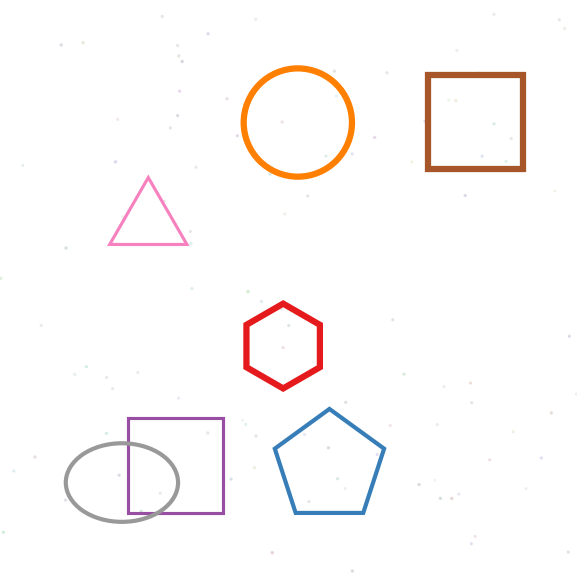[{"shape": "hexagon", "thickness": 3, "radius": 0.37, "center": [0.49, 0.4]}, {"shape": "pentagon", "thickness": 2, "radius": 0.5, "center": [0.57, 0.191]}, {"shape": "square", "thickness": 1.5, "radius": 0.41, "center": [0.304, 0.193]}, {"shape": "circle", "thickness": 3, "radius": 0.47, "center": [0.516, 0.787]}, {"shape": "square", "thickness": 3, "radius": 0.41, "center": [0.823, 0.788]}, {"shape": "triangle", "thickness": 1.5, "radius": 0.39, "center": [0.257, 0.614]}, {"shape": "oval", "thickness": 2, "radius": 0.49, "center": [0.211, 0.164]}]